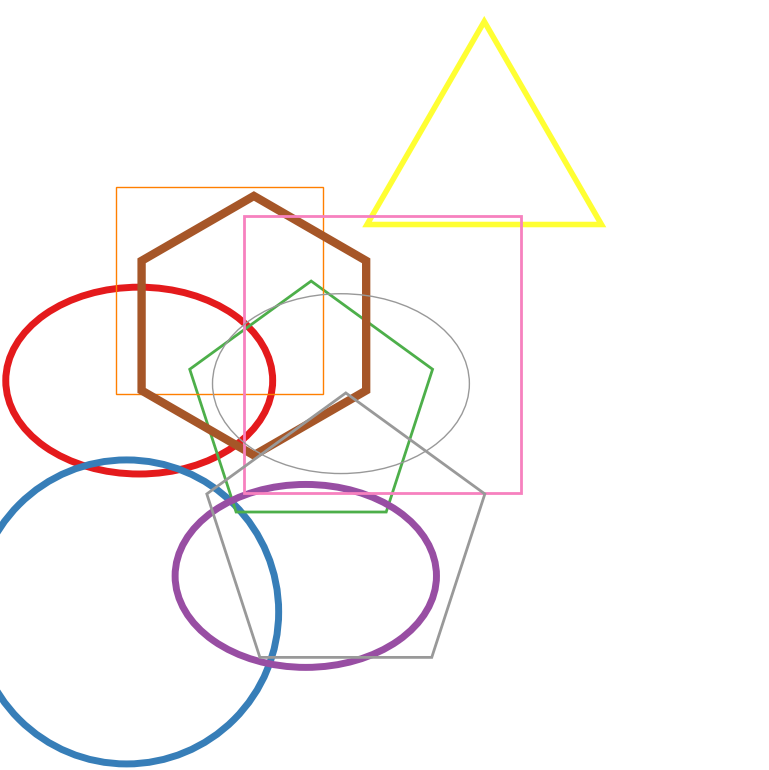[{"shape": "oval", "thickness": 2.5, "radius": 0.87, "center": [0.181, 0.506]}, {"shape": "circle", "thickness": 2.5, "radius": 0.99, "center": [0.164, 0.205]}, {"shape": "pentagon", "thickness": 1, "radius": 0.83, "center": [0.404, 0.469]}, {"shape": "oval", "thickness": 2.5, "radius": 0.85, "center": [0.397, 0.252]}, {"shape": "square", "thickness": 0.5, "radius": 0.67, "center": [0.285, 0.623]}, {"shape": "triangle", "thickness": 2, "radius": 0.88, "center": [0.629, 0.796]}, {"shape": "hexagon", "thickness": 3, "radius": 0.84, "center": [0.33, 0.577]}, {"shape": "square", "thickness": 1, "radius": 0.9, "center": [0.496, 0.54]}, {"shape": "pentagon", "thickness": 1, "radius": 0.95, "center": [0.449, 0.3]}, {"shape": "oval", "thickness": 0.5, "radius": 0.83, "center": [0.443, 0.502]}]